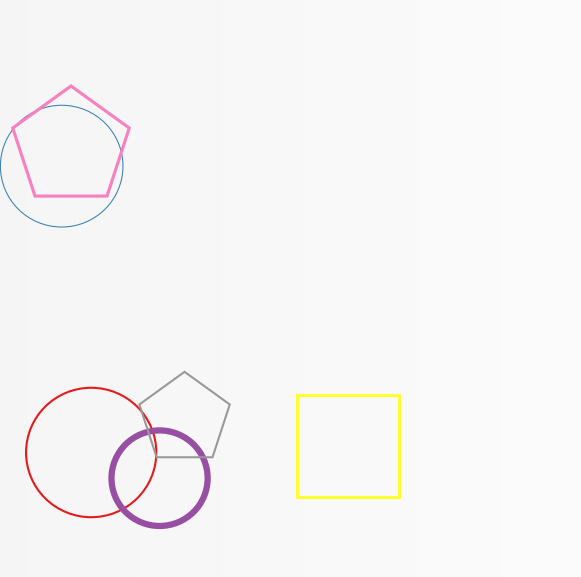[{"shape": "circle", "thickness": 1, "radius": 0.56, "center": [0.157, 0.216]}, {"shape": "circle", "thickness": 0.5, "radius": 0.53, "center": [0.106, 0.711]}, {"shape": "circle", "thickness": 3, "radius": 0.41, "center": [0.275, 0.171]}, {"shape": "square", "thickness": 1.5, "radius": 0.44, "center": [0.598, 0.227]}, {"shape": "pentagon", "thickness": 1.5, "radius": 0.53, "center": [0.122, 0.745]}, {"shape": "pentagon", "thickness": 1, "radius": 0.41, "center": [0.318, 0.273]}]